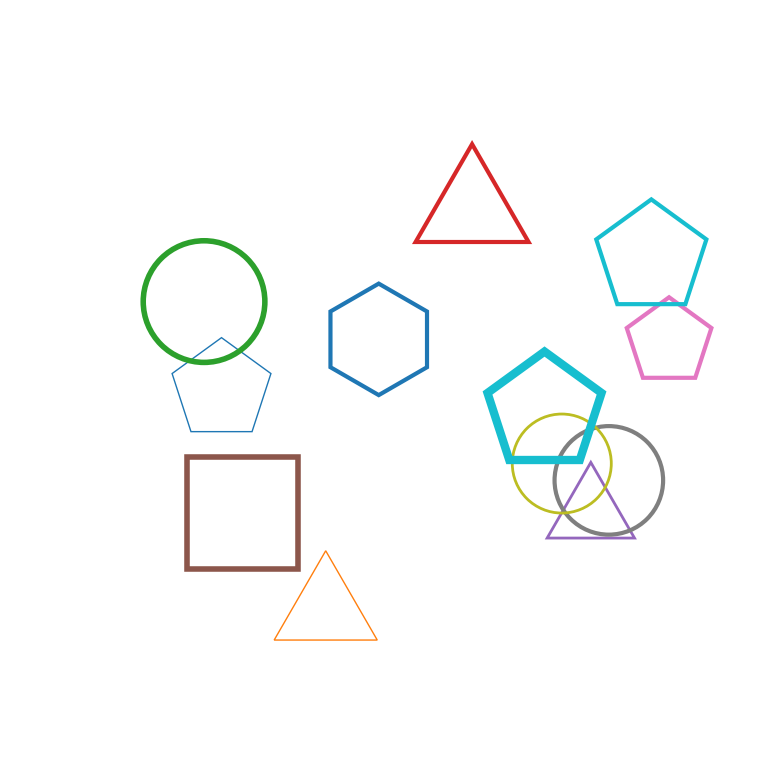[{"shape": "pentagon", "thickness": 0.5, "radius": 0.34, "center": [0.288, 0.494]}, {"shape": "hexagon", "thickness": 1.5, "radius": 0.36, "center": [0.492, 0.559]}, {"shape": "triangle", "thickness": 0.5, "radius": 0.39, "center": [0.423, 0.207]}, {"shape": "circle", "thickness": 2, "radius": 0.39, "center": [0.265, 0.608]}, {"shape": "triangle", "thickness": 1.5, "radius": 0.42, "center": [0.613, 0.728]}, {"shape": "triangle", "thickness": 1, "radius": 0.33, "center": [0.767, 0.334]}, {"shape": "square", "thickness": 2, "radius": 0.36, "center": [0.315, 0.334]}, {"shape": "pentagon", "thickness": 1.5, "radius": 0.29, "center": [0.869, 0.556]}, {"shape": "circle", "thickness": 1.5, "radius": 0.35, "center": [0.791, 0.376]}, {"shape": "circle", "thickness": 1, "radius": 0.32, "center": [0.73, 0.398]}, {"shape": "pentagon", "thickness": 1.5, "radius": 0.38, "center": [0.846, 0.666]}, {"shape": "pentagon", "thickness": 3, "radius": 0.39, "center": [0.707, 0.466]}]